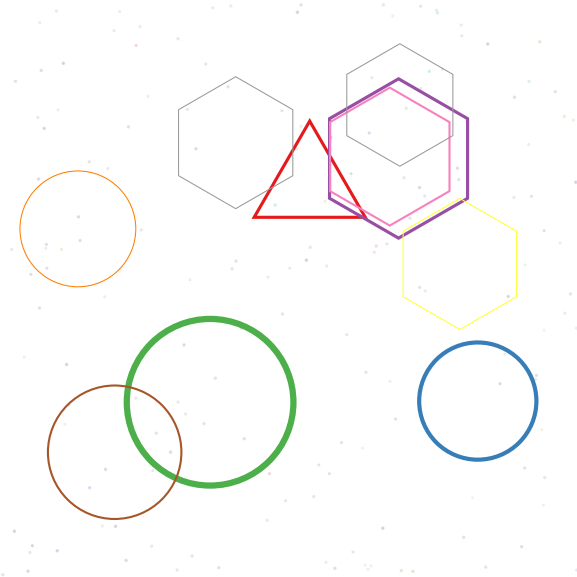[{"shape": "triangle", "thickness": 1.5, "radius": 0.56, "center": [0.536, 0.678]}, {"shape": "circle", "thickness": 2, "radius": 0.51, "center": [0.827, 0.305]}, {"shape": "circle", "thickness": 3, "radius": 0.72, "center": [0.364, 0.303]}, {"shape": "hexagon", "thickness": 1.5, "radius": 0.69, "center": [0.69, 0.725]}, {"shape": "circle", "thickness": 0.5, "radius": 0.5, "center": [0.135, 0.603]}, {"shape": "hexagon", "thickness": 0.5, "radius": 0.57, "center": [0.796, 0.542]}, {"shape": "circle", "thickness": 1, "radius": 0.58, "center": [0.199, 0.216]}, {"shape": "hexagon", "thickness": 1, "radius": 0.6, "center": [0.675, 0.728]}, {"shape": "hexagon", "thickness": 0.5, "radius": 0.57, "center": [0.408, 0.752]}, {"shape": "hexagon", "thickness": 0.5, "radius": 0.53, "center": [0.692, 0.817]}]